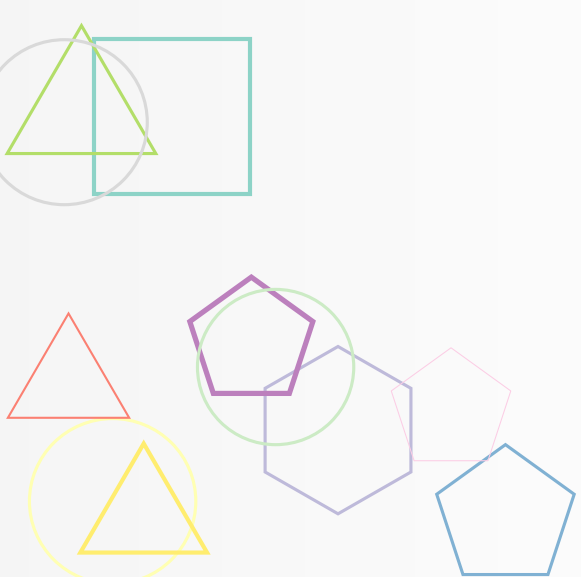[{"shape": "square", "thickness": 2, "radius": 0.67, "center": [0.296, 0.798]}, {"shape": "circle", "thickness": 1.5, "radius": 0.72, "center": [0.194, 0.131]}, {"shape": "hexagon", "thickness": 1.5, "radius": 0.72, "center": [0.582, 0.254]}, {"shape": "triangle", "thickness": 1, "radius": 0.6, "center": [0.118, 0.336]}, {"shape": "pentagon", "thickness": 1.5, "radius": 0.62, "center": [0.87, 0.105]}, {"shape": "triangle", "thickness": 1.5, "radius": 0.74, "center": [0.14, 0.807]}, {"shape": "pentagon", "thickness": 0.5, "radius": 0.54, "center": [0.776, 0.289]}, {"shape": "circle", "thickness": 1.5, "radius": 0.71, "center": [0.111, 0.788]}, {"shape": "pentagon", "thickness": 2.5, "radius": 0.56, "center": [0.432, 0.408]}, {"shape": "circle", "thickness": 1.5, "radius": 0.67, "center": [0.474, 0.364]}, {"shape": "triangle", "thickness": 2, "radius": 0.63, "center": [0.247, 0.105]}]